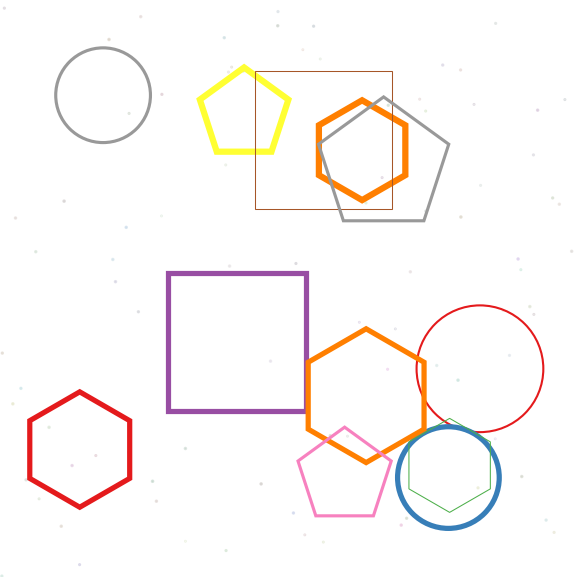[{"shape": "hexagon", "thickness": 2.5, "radius": 0.5, "center": [0.138, 0.221]}, {"shape": "circle", "thickness": 1, "radius": 0.55, "center": [0.831, 0.361]}, {"shape": "circle", "thickness": 2.5, "radius": 0.44, "center": [0.776, 0.172]}, {"shape": "hexagon", "thickness": 0.5, "radius": 0.41, "center": [0.779, 0.193]}, {"shape": "square", "thickness": 2.5, "radius": 0.6, "center": [0.41, 0.407]}, {"shape": "hexagon", "thickness": 2.5, "radius": 0.58, "center": [0.634, 0.314]}, {"shape": "hexagon", "thickness": 3, "radius": 0.43, "center": [0.627, 0.739]}, {"shape": "pentagon", "thickness": 3, "radius": 0.4, "center": [0.423, 0.802]}, {"shape": "square", "thickness": 0.5, "radius": 0.59, "center": [0.561, 0.757]}, {"shape": "pentagon", "thickness": 1.5, "radius": 0.42, "center": [0.597, 0.175]}, {"shape": "pentagon", "thickness": 1.5, "radius": 0.59, "center": [0.664, 0.713]}, {"shape": "circle", "thickness": 1.5, "radius": 0.41, "center": [0.179, 0.834]}]